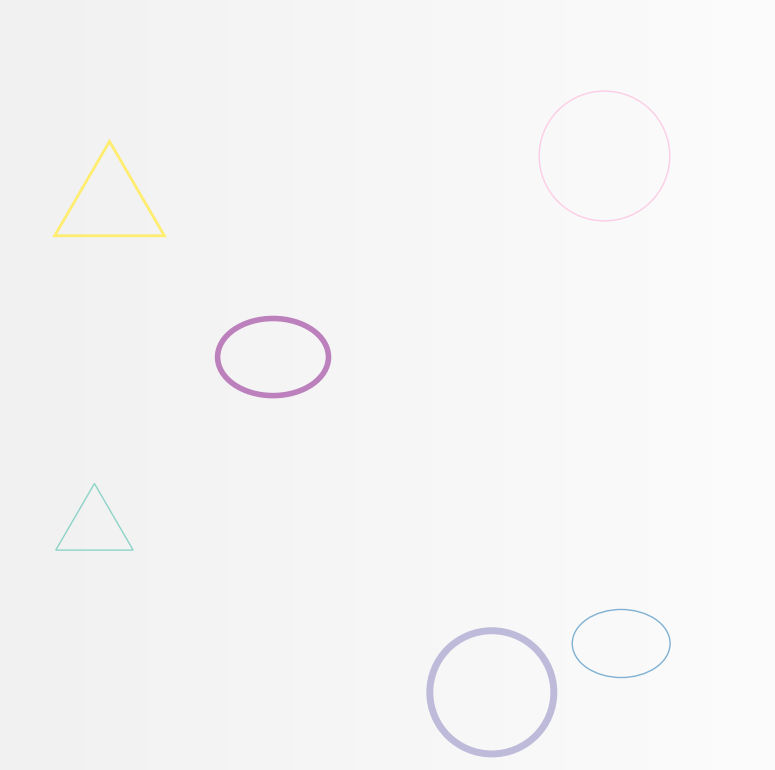[{"shape": "triangle", "thickness": 0.5, "radius": 0.29, "center": [0.122, 0.314]}, {"shape": "circle", "thickness": 2.5, "radius": 0.4, "center": [0.635, 0.101]}, {"shape": "oval", "thickness": 0.5, "radius": 0.32, "center": [0.802, 0.164]}, {"shape": "circle", "thickness": 0.5, "radius": 0.42, "center": [0.78, 0.797]}, {"shape": "oval", "thickness": 2, "radius": 0.36, "center": [0.352, 0.536]}, {"shape": "triangle", "thickness": 1, "radius": 0.41, "center": [0.141, 0.735]}]